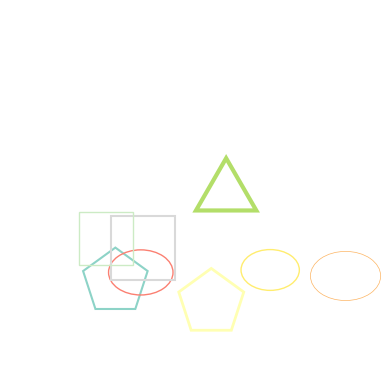[{"shape": "pentagon", "thickness": 1.5, "radius": 0.44, "center": [0.3, 0.269]}, {"shape": "pentagon", "thickness": 2, "radius": 0.44, "center": [0.549, 0.214]}, {"shape": "oval", "thickness": 1, "radius": 0.42, "center": [0.366, 0.292]}, {"shape": "oval", "thickness": 0.5, "radius": 0.46, "center": [0.898, 0.283]}, {"shape": "triangle", "thickness": 3, "radius": 0.45, "center": [0.587, 0.499]}, {"shape": "square", "thickness": 1.5, "radius": 0.42, "center": [0.372, 0.356]}, {"shape": "square", "thickness": 1, "radius": 0.35, "center": [0.275, 0.38]}, {"shape": "oval", "thickness": 1, "radius": 0.38, "center": [0.702, 0.299]}]